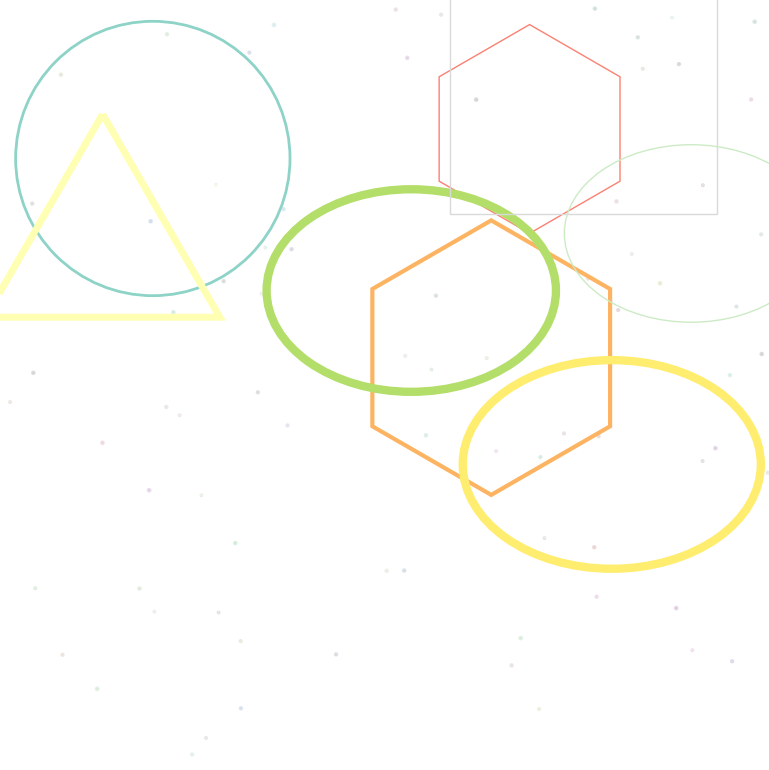[{"shape": "circle", "thickness": 1, "radius": 0.89, "center": [0.198, 0.794]}, {"shape": "triangle", "thickness": 2.5, "radius": 0.88, "center": [0.133, 0.676]}, {"shape": "hexagon", "thickness": 0.5, "radius": 0.68, "center": [0.688, 0.832]}, {"shape": "hexagon", "thickness": 1.5, "radius": 0.89, "center": [0.638, 0.536]}, {"shape": "oval", "thickness": 3, "radius": 0.94, "center": [0.534, 0.623]}, {"shape": "square", "thickness": 0.5, "radius": 0.86, "center": [0.758, 0.895]}, {"shape": "oval", "thickness": 0.5, "radius": 0.82, "center": [0.898, 0.697]}, {"shape": "oval", "thickness": 3, "radius": 0.97, "center": [0.795, 0.397]}]